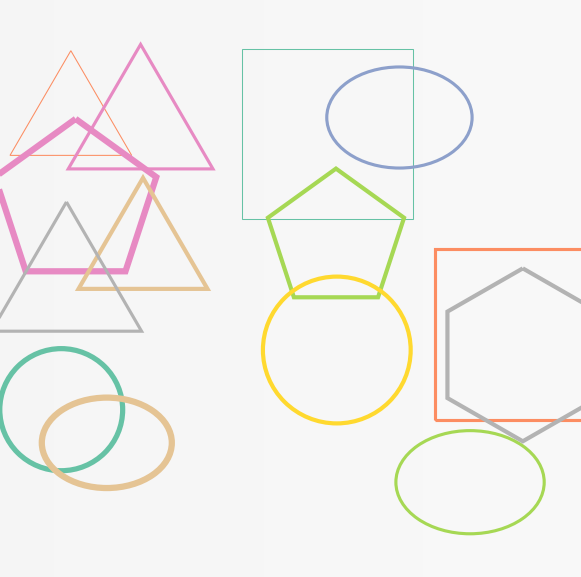[{"shape": "square", "thickness": 0.5, "radius": 0.74, "center": [0.563, 0.768]}, {"shape": "circle", "thickness": 2.5, "radius": 0.53, "center": [0.105, 0.29]}, {"shape": "square", "thickness": 1.5, "radius": 0.74, "center": [0.897, 0.42]}, {"shape": "triangle", "thickness": 0.5, "radius": 0.6, "center": [0.122, 0.791]}, {"shape": "oval", "thickness": 1.5, "radius": 0.63, "center": [0.687, 0.796]}, {"shape": "pentagon", "thickness": 3, "radius": 0.73, "center": [0.13, 0.647]}, {"shape": "triangle", "thickness": 1.5, "radius": 0.72, "center": [0.242, 0.779]}, {"shape": "oval", "thickness": 1.5, "radius": 0.64, "center": [0.809, 0.164]}, {"shape": "pentagon", "thickness": 2, "radius": 0.62, "center": [0.578, 0.584]}, {"shape": "circle", "thickness": 2, "radius": 0.64, "center": [0.579, 0.393]}, {"shape": "oval", "thickness": 3, "radius": 0.56, "center": [0.184, 0.232]}, {"shape": "triangle", "thickness": 2, "radius": 0.64, "center": [0.246, 0.563]}, {"shape": "triangle", "thickness": 1.5, "radius": 0.75, "center": [0.114, 0.5]}, {"shape": "hexagon", "thickness": 2, "radius": 0.75, "center": [0.899, 0.385]}]